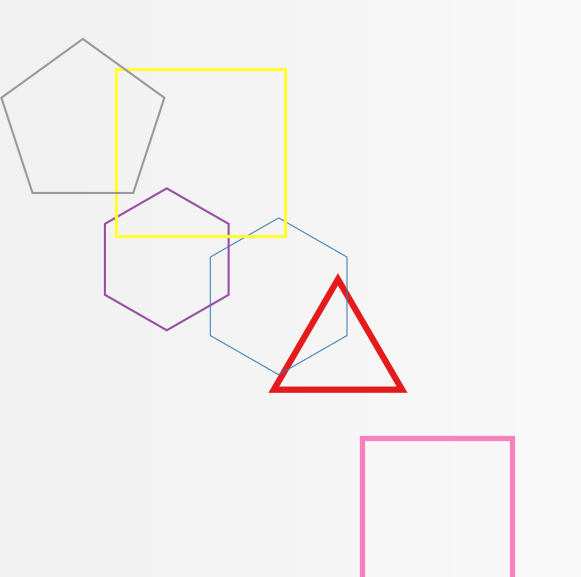[{"shape": "triangle", "thickness": 3, "radius": 0.64, "center": [0.581, 0.388]}, {"shape": "hexagon", "thickness": 0.5, "radius": 0.68, "center": [0.479, 0.486]}, {"shape": "hexagon", "thickness": 1, "radius": 0.61, "center": [0.287, 0.55]}, {"shape": "square", "thickness": 1.5, "radius": 0.72, "center": [0.345, 0.735]}, {"shape": "square", "thickness": 2.5, "radius": 0.65, "center": [0.752, 0.111]}, {"shape": "pentagon", "thickness": 1, "radius": 0.74, "center": [0.143, 0.784]}]